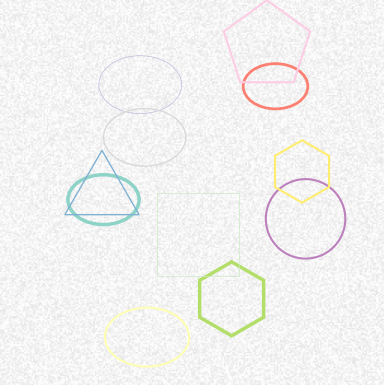[{"shape": "oval", "thickness": 2.5, "radius": 0.46, "center": [0.269, 0.481]}, {"shape": "oval", "thickness": 1.5, "radius": 0.55, "center": [0.382, 0.124]}, {"shape": "oval", "thickness": 0.5, "radius": 0.54, "center": [0.364, 0.78]}, {"shape": "oval", "thickness": 2, "radius": 0.42, "center": [0.716, 0.776]}, {"shape": "triangle", "thickness": 1, "radius": 0.56, "center": [0.265, 0.498]}, {"shape": "hexagon", "thickness": 2.5, "radius": 0.48, "center": [0.602, 0.224]}, {"shape": "pentagon", "thickness": 1.5, "radius": 0.59, "center": [0.693, 0.882]}, {"shape": "oval", "thickness": 1, "radius": 0.53, "center": [0.376, 0.643]}, {"shape": "circle", "thickness": 1.5, "radius": 0.52, "center": [0.794, 0.432]}, {"shape": "square", "thickness": 0.5, "radius": 0.53, "center": [0.514, 0.391]}, {"shape": "hexagon", "thickness": 1.5, "radius": 0.41, "center": [0.785, 0.555]}]